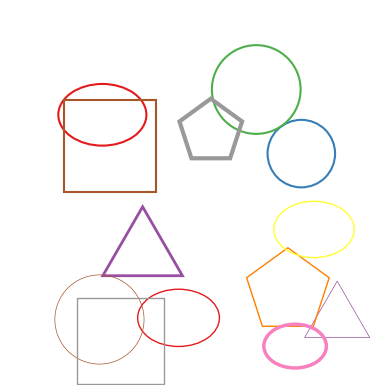[{"shape": "oval", "thickness": 1.5, "radius": 0.57, "center": [0.266, 0.702]}, {"shape": "oval", "thickness": 1, "radius": 0.53, "center": [0.464, 0.174]}, {"shape": "circle", "thickness": 1.5, "radius": 0.44, "center": [0.783, 0.601]}, {"shape": "circle", "thickness": 1.5, "radius": 0.58, "center": [0.666, 0.768]}, {"shape": "triangle", "thickness": 0.5, "radius": 0.49, "center": [0.876, 0.172]}, {"shape": "triangle", "thickness": 2, "radius": 0.6, "center": [0.37, 0.344]}, {"shape": "pentagon", "thickness": 1, "radius": 0.56, "center": [0.748, 0.244]}, {"shape": "oval", "thickness": 1, "radius": 0.52, "center": [0.816, 0.404]}, {"shape": "circle", "thickness": 0.5, "radius": 0.58, "center": [0.258, 0.17]}, {"shape": "square", "thickness": 1.5, "radius": 0.6, "center": [0.285, 0.621]}, {"shape": "oval", "thickness": 2.5, "radius": 0.41, "center": [0.766, 0.101]}, {"shape": "pentagon", "thickness": 3, "radius": 0.43, "center": [0.547, 0.658]}, {"shape": "square", "thickness": 1, "radius": 0.56, "center": [0.313, 0.115]}]